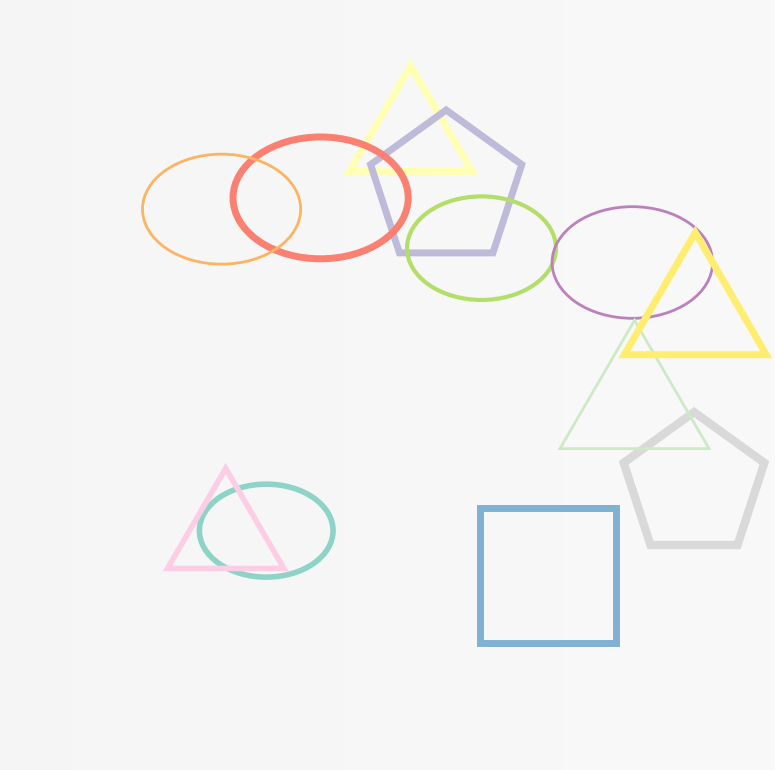[{"shape": "oval", "thickness": 2, "radius": 0.43, "center": [0.344, 0.311]}, {"shape": "triangle", "thickness": 2.5, "radius": 0.46, "center": [0.53, 0.823]}, {"shape": "pentagon", "thickness": 2.5, "radius": 0.51, "center": [0.576, 0.755]}, {"shape": "oval", "thickness": 2.5, "radius": 0.57, "center": [0.414, 0.743]}, {"shape": "square", "thickness": 2.5, "radius": 0.44, "center": [0.707, 0.252]}, {"shape": "oval", "thickness": 1, "radius": 0.51, "center": [0.286, 0.728]}, {"shape": "oval", "thickness": 1.5, "radius": 0.48, "center": [0.621, 0.678]}, {"shape": "triangle", "thickness": 2, "radius": 0.43, "center": [0.291, 0.305]}, {"shape": "pentagon", "thickness": 3, "radius": 0.48, "center": [0.896, 0.369]}, {"shape": "oval", "thickness": 1, "radius": 0.52, "center": [0.816, 0.659]}, {"shape": "triangle", "thickness": 1, "radius": 0.56, "center": [0.819, 0.473]}, {"shape": "triangle", "thickness": 2.5, "radius": 0.53, "center": [0.897, 0.592]}]